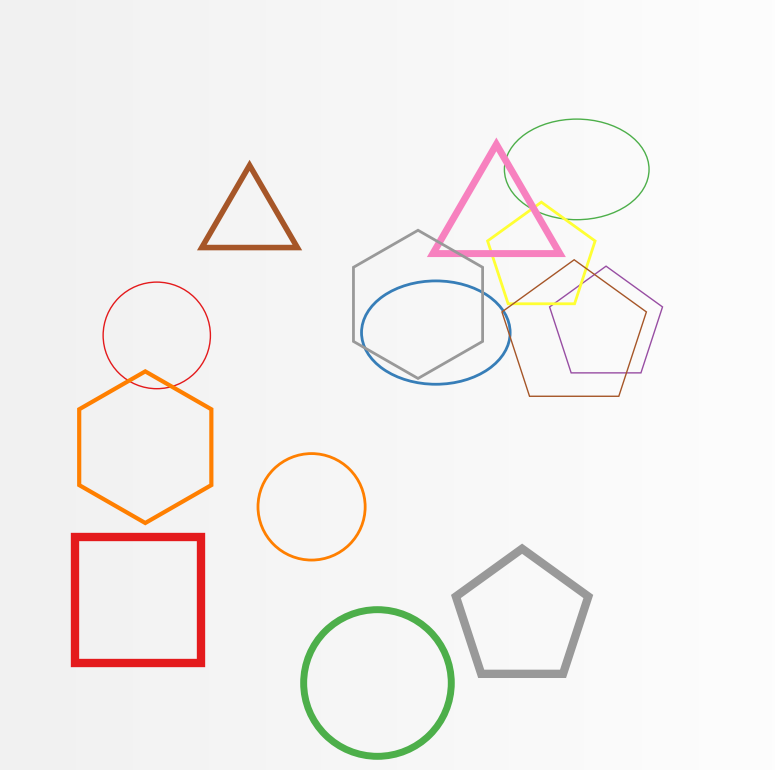[{"shape": "circle", "thickness": 0.5, "radius": 0.35, "center": [0.202, 0.564]}, {"shape": "square", "thickness": 3, "radius": 0.41, "center": [0.179, 0.221]}, {"shape": "oval", "thickness": 1, "radius": 0.48, "center": [0.562, 0.568]}, {"shape": "oval", "thickness": 0.5, "radius": 0.47, "center": [0.744, 0.78]}, {"shape": "circle", "thickness": 2.5, "radius": 0.48, "center": [0.487, 0.113]}, {"shape": "pentagon", "thickness": 0.5, "radius": 0.38, "center": [0.782, 0.578]}, {"shape": "circle", "thickness": 1, "radius": 0.35, "center": [0.402, 0.342]}, {"shape": "hexagon", "thickness": 1.5, "radius": 0.49, "center": [0.187, 0.419]}, {"shape": "pentagon", "thickness": 1, "radius": 0.36, "center": [0.699, 0.665]}, {"shape": "pentagon", "thickness": 0.5, "radius": 0.49, "center": [0.741, 0.565]}, {"shape": "triangle", "thickness": 2, "radius": 0.36, "center": [0.322, 0.714]}, {"shape": "triangle", "thickness": 2.5, "radius": 0.47, "center": [0.64, 0.718]}, {"shape": "pentagon", "thickness": 3, "radius": 0.45, "center": [0.674, 0.198]}, {"shape": "hexagon", "thickness": 1, "radius": 0.48, "center": [0.539, 0.605]}]